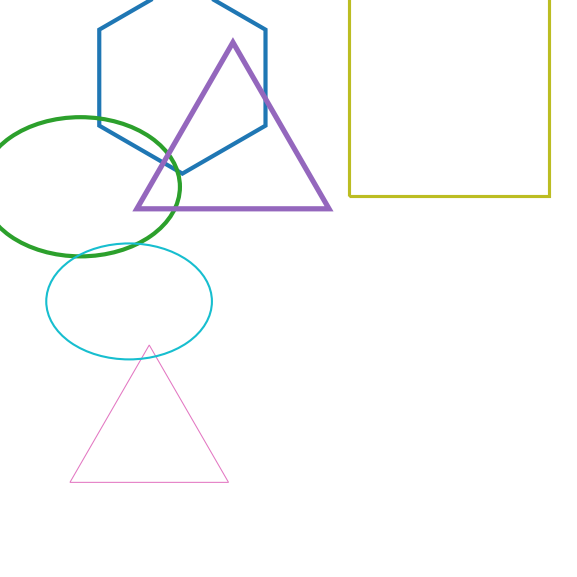[{"shape": "hexagon", "thickness": 2, "radius": 0.83, "center": [0.316, 0.865]}, {"shape": "oval", "thickness": 2, "radius": 0.86, "center": [0.139, 0.676]}, {"shape": "triangle", "thickness": 2.5, "radius": 0.96, "center": [0.403, 0.734]}, {"shape": "triangle", "thickness": 0.5, "radius": 0.79, "center": [0.258, 0.243]}, {"shape": "square", "thickness": 1.5, "radius": 0.87, "center": [0.778, 0.834]}, {"shape": "oval", "thickness": 1, "radius": 0.72, "center": [0.224, 0.477]}]